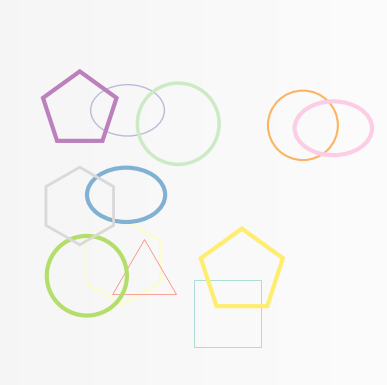[{"shape": "square", "thickness": 0.5, "radius": 0.43, "center": [0.587, 0.186]}, {"shape": "hexagon", "thickness": 1, "radius": 0.55, "center": [0.317, 0.32]}, {"shape": "oval", "thickness": 1, "radius": 0.48, "center": [0.329, 0.713]}, {"shape": "triangle", "thickness": 0.5, "radius": 0.48, "center": [0.373, 0.282]}, {"shape": "oval", "thickness": 3, "radius": 0.5, "center": [0.325, 0.494]}, {"shape": "circle", "thickness": 1.5, "radius": 0.45, "center": [0.782, 0.674]}, {"shape": "circle", "thickness": 3, "radius": 0.52, "center": [0.224, 0.284]}, {"shape": "oval", "thickness": 3, "radius": 0.5, "center": [0.86, 0.667]}, {"shape": "hexagon", "thickness": 2, "radius": 0.5, "center": [0.206, 0.465]}, {"shape": "pentagon", "thickness": 3, "radius": 0.5, "center": [0.206, 0.715]}, {"shape": "circle", "thickness": 2.5, "radius": 0.53, "center": [0.46, 0.679]}, {"shape": "pentagon", "thickness": 3, "radius": 0.56, "center": [0.624, 0.295]}]